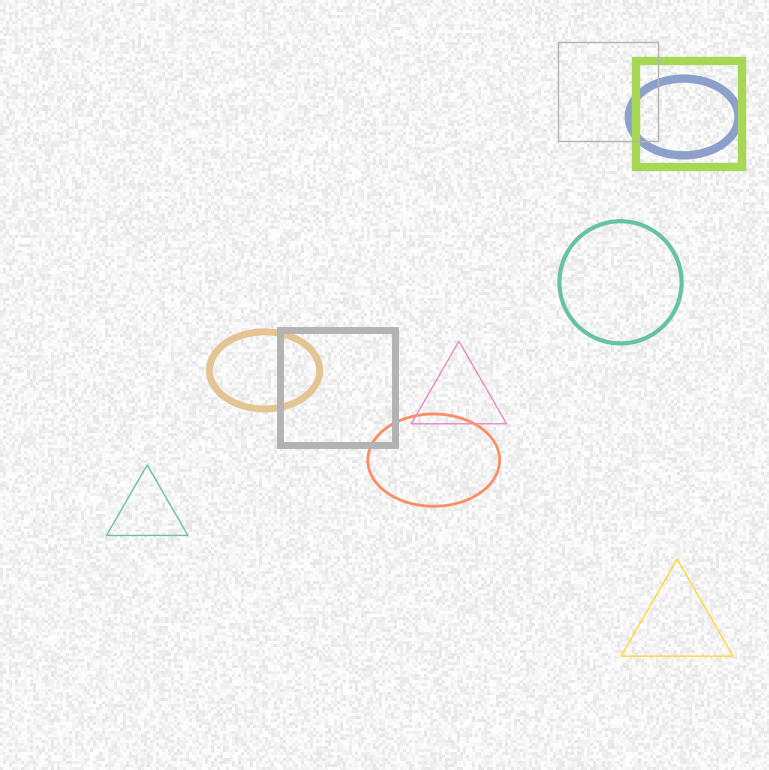[{"shape": "circle", "thickness": 1.5, "radius": 0.4, "center": [0.806, 0.633]}, {"shape": "triangle", "thickness": 0.5, "radius": 0.31, "center": [0.191, 0.335]}, {"shape": "oval", "thickness": 1, "radius": 0.43, "center": [0.563, 0.402]}, {"shape": "oval", "thickness": 3, "radius": 0.36, "center": [0.888, 0.848]}, {"shape": "triangle", "thickness": 0.5, "radius": 0.36, "center": [0.596, 0.485]}, {"shape": "square", "thickness": 3, "radius": 0.34, "center": [0.895, 0.852]}, {"shape": "triangle", "thickness": 0.5, "radius": 0.42, "center": [0.879, 0.19]}, {"shape": "oval", "thickness": 2.5, "radius": 0.36, "center": [0.344, 0.519]}, {"shape": "square", "thickness": 0.5, "radius": 0.32, "center": [0.79, 0.881]}, {"shape": "square", "thickness": 2.5, "radius": 0.37, "center": [0.438, 0.496]}]